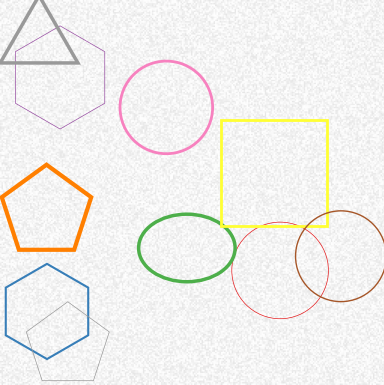[{"shape": "circle", "thickness": 0.5, "radius": 0.63, "center": [0.728, 0.298]}, {"shape": "hexagon", "thickness": 1.5, "radius": 0.62, "center": [0.122, 0.191]}, {"shape": "oval", "thickness": 2.5, "radius": 0.63, "center": [0.485, 0.356]}, {"shape": "hexagon", "thickness": 0.5, "radius": 0.67, "center": [0.156, 0.799]}, {"shape": "pentagon", "thickness": 3, "radius": 0.61, "center": [0.121, 0.45]}, {"shape": "square", "thickness": 2, "radius": 0.69, "center": [0.713, 0.551]}, {"shape": "circle", "thickness": 1, "radius": 0.59, "center": [0.886, 0.334]}, {"shape": "circle", "thickness": 2, "radius": 0.6, "center": [0.432, 0.721]}, {"shape": "pentagon", "thickness": 0.5, "radius": 0.57, "center": [0.176, 0.103]}, {"shape": "triangle", "thickness": 2.5, "radius": 0.58, "center": [0.101, 0.895]}]